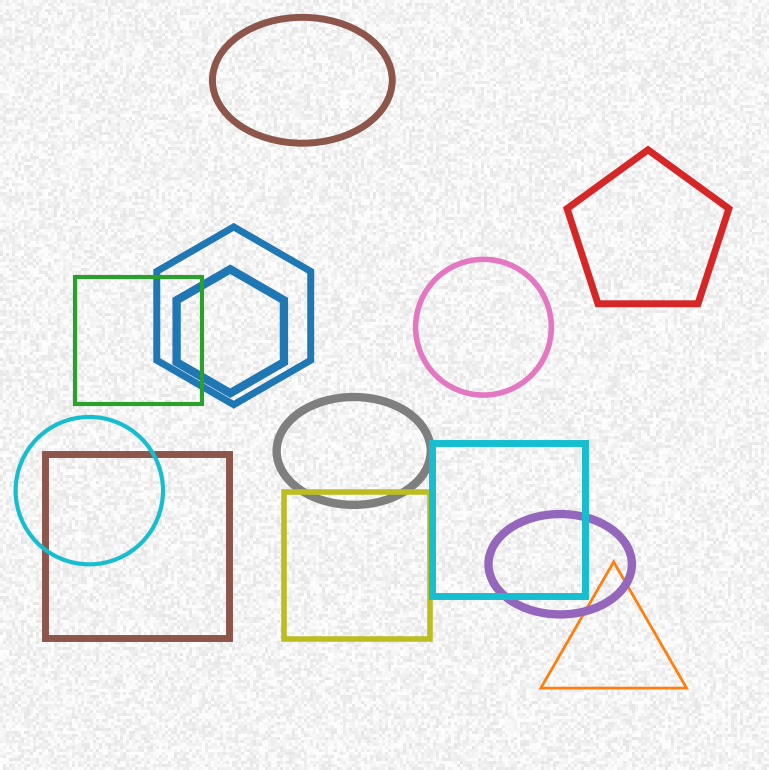[{"shape": "hexagon", "thickness": 3, "radius": 0.4, "center": [0.299, 0.57]}, {"shape": "hexagon", "thickness": 2.5, "radius": 0.58, "center": [0.304, 0.59]}, {"shape": "triangle", "thickness": 1, "radius": 0.55, "center": [0.797, 0.161]}, {"shape": "square", "thickness": 1.5, "radius": 0.41, "center": [0.18, 0.558]}, {"shape": "pentagon", "thickness": 2.5, "radius": 0.55, "center": [0.842, 0.695]}, {"shape": "oval", "thickness": 3, "radius": 0.47, "center": [0.727, 0.267]}, {"shape": "square", "thickness": 2.5, "radius": 0.6, "center": [0.178, 0.291]}, {"shape": "oval", "thickness": 2.5, "radius": 0.58, "center": [0.393, 0.896]}, {"shape": "circle", "thickness": 2, "radius": 0.44, "center": [0.628, 0.575]}, {"shape": "oval", "thickness": 3, "radius": 0.5, "center": [0.459, 0.414]}, {"shape": "square", "thickness": 2, "radius": 0.48, "center": [0.463, 0.266]}, {"shape": "circle", "thickness": 1.5, "radius": 0.48, "center": [0.116, 0.363]}, {"shape": "square", "thickness": 2.5, "radius": 0.5, "center": [0.66, 0.325]}]